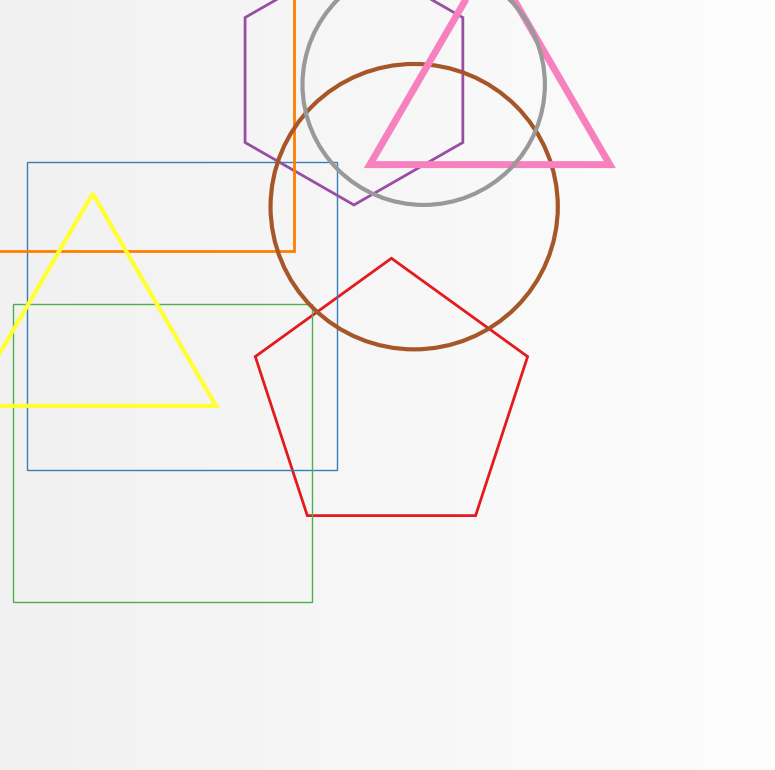[{"shape": "pentagon", "thickness": 1, "radius": 0.92, "center": [0.505, 0.48]}, {"shape": "square", "thickness": 0.5, "radius": 1.0, "center": [0.234, 0.589]}, {"shape": "square", "thickness": 0.5, "radius": 0.97, "center": [0.21, 0.412]}, {"shape": "hexagon", "thickness": 1, "radius": 0.81, "center": [0.457, 0.896]}, {"shape": "square", "thickness": 1, "radius": 0.96, "center": [0.188, 0.866]}, {"shape": "triangle", "thickness": 1.5, "radius": 0.92, "center": [0.12, 0.565]}, {"shape": "circle", "thickness": 1.5, "radius": 0.93, "center": [0.534, 0.732]}, {"shape": "triangle", "thickness": 2.5, "radius": 0.89, "center": [0.632, 0.876]}, {"shape": "circle", "thickness": 1.5, "radius": 0.78, "center": [0.547, 0.89]}]